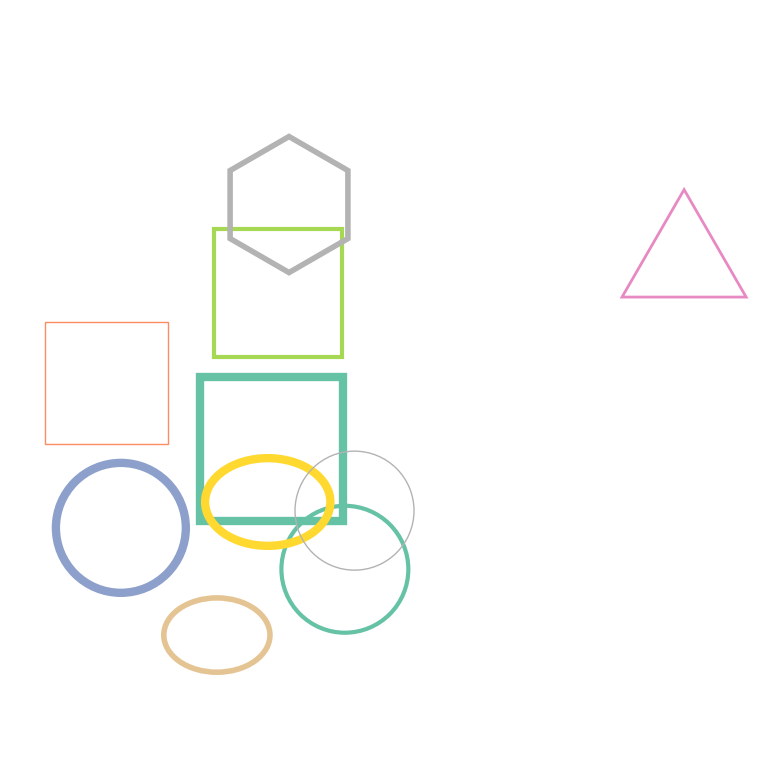[{"shape": "square", "thickness": 3, "radius": 0.47, "center": [0.353, 0.417]}, {"shape": "circle", "thickness": 1.5, "radius": 0.41, "center": [0.448, 0.261]}, {"shape": "square", "thickness": 0.5, "radius": 0.4, "center": [0.138, 0.503]}, {"shape": "circle", "thickness": 3, "radius": 0.42, "center": [0.157, 0.314]}, {"shape": "triangle", "thickness": 1, "radius": 0.47, "center": [0.888, 0.661]}, {"shape": "square", "thickness": 1.5, "radius": 0.42, "center": [0.361, 0.62]}, {"shape": "oval", "thickness": 3, "radius": 0.41, "center": [0.348, 0.348]}, {"shape": "oval", "thickness": 2, "radius": 0.34, "center": [0.282, 0.175]}, {"shape": "hexagon", "thickness": 2, "radius": 0.44, "center": [0.375, 0.734]}, {"shape": "circle", "thickness": 0.5, "radius": 0.39, "center": [0.46, 0.337]}]